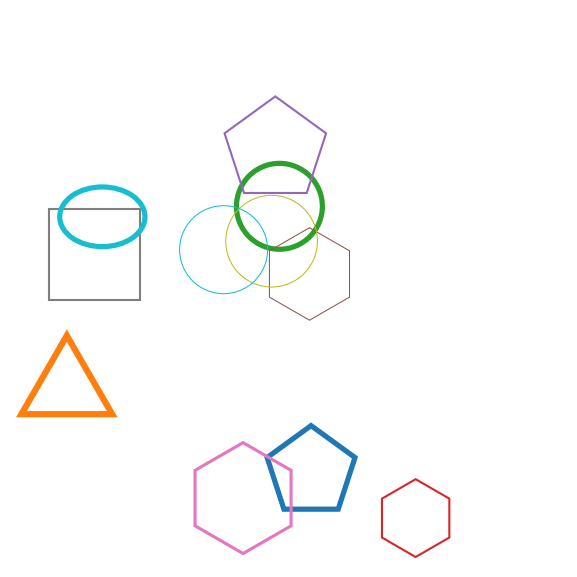[{"shape": "pentagon", "thickness": 2.5, "radius": 0.4, "center": [0.539, 0.182]}, {"shape": "triangle", "thickness": 3, "radius": 0.45, "center": [0.116, 0.327]}, {"shape": "circle", "thickness": 2.5, "radius": 0.37, "center": [0.484, 0.642]}, {"shape": "hexagon", "thickness": 1, "radius": 0.34, "center": [0.72, 0.102]}, {"shape": "pentagon", "thickness": 1, "radius": 0.46, "center": [0.477, 0.74]}, {"shape": "hexagon", "thickness": 0.5, "radius": 0.4, "center": [0.536, 0.525]}, {"shape": "hexagon", "thickness": 1.5, "radius": 0.48, "center": [0.421, 0.137]}, {"shape": "square", "thickness": 1, "radius": 0.39, "center": [0.164, 0.559]}, {"shape": "circle", "thickness": 0.5, "radius": 0.4, "center": [0.47, 0.581]}, {"shape": "circle", "thickness": 0.5, "radius": 0.38, "center": [0.387, 0.567]}, {"shape": "oval", "thickness": 2.5, "radius": 0.37, "center": [0.177, 0.624]}]